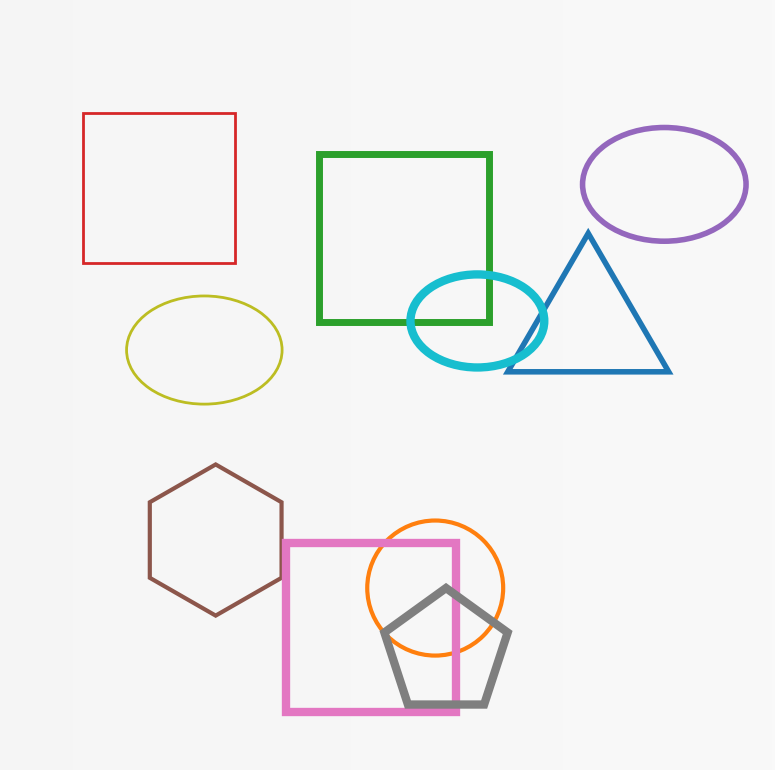[{"shape": "triangle", "thickness": 2, "radius": 0.6, "center": [0.759, 0.577]}, {"shape": "circle", "thickness": 1.5, "radius": 0.44, "center": [0.562, 0.236]}, {"shape": "square", "thickness": 2.5, "radius": 0.55, "center": [0.521, 0.691]}, {"shape": "square", "thickness": 1, "radius": 0.49, "center": [0.205, 0.756]}, {"shape": "oval", "thickness": 2, "radius": 0.53, "center": [0.857, 0.761]}, {"shape": "hexagon", "thickness": 1.5, "radius": 0.49, "center": [0.278, 0.299]}, {"shape": "square", "thickness": 3, "radius": 0.55, "center": [0.479, 0.185]}, {"shape": "pentagon", "thickness": 3, "radius": 0.42, "center": [0.576, 0.153]}, {"shape": "oval", "thickness": 1, "radius": 0.5, "center": [0.264, 0.545]}, {"shape": "oval", "thickness": 3, "radius": 0.43, "center": [0.616, 0.583]}]